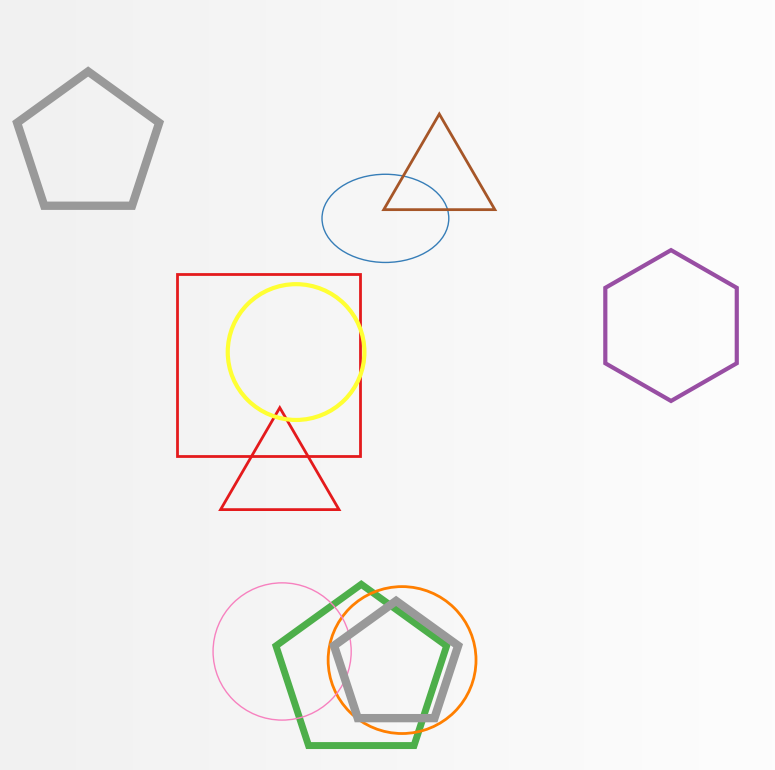[{"shape": "square", "thickness": 1, "radius": 0.59, "center": [0.346, 0.526]}, {"shape": "triangle", "thickness": 1, "radius": 0.44, "center": [0.361, 0.382]}, {"shape": "oval", "thickness": 0.5, "radius": 0.41, "center": [0.497, 0.716]}, {"shape": "pentagon", "thickness": 2.5, "radius": 0.58, "center": [0.466, 0.125]}, {"shape": "hexagon", "thickness": 1.5, "radius": 0.49, "center": [0.866, 0.577]}, {"shape": "circle", "thickness": 1, "radius": 0.48, "center": [0.519, 0.143]}, {"shape": "circle", "thickness": 1.5, "radius": 0.44, "center": [0.382, 0.543]}, {"shape": "triangle", "thickness": 1, "radius": 0.41, "center": [0.567, 0.769]}, {"shape": "circle", "thickness": 0.5, "radius": 0.45, "center": [0.364, 0.154]}, {"shape": "pentagon", "thickness": 3, "radius": 0.48, "center": [0.114, 0.811]}, {"shape": "pentagon", "thickness": 3, "radius": 0.42, "center": [0.511, 0.135]}]